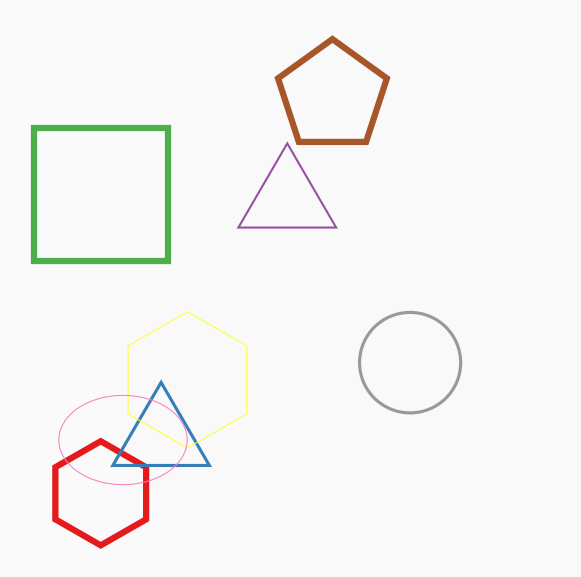[{"shape": "hexagon", "thickness": 3, "radius": 0.45, "center": [0.173, 0.145]}, {"shape": "triangle", "thickness": 1.5, "radius": 0.48, "center": [0.277, 0.241]}, {"shape": "square", "thickness": 3, "radius": 0.58, "center": [0.173, 0.663]}, {"shape": "triangle", "thickness": 1, "radius": 0.49, "center": [0.494, 0.654]}, {"shape": "hexagon", "thickness": 0.5, "radius": 0.59, "center": [0.322, 0.341]}, {"shape": "pentagon", "thickness": 3, "radius": 0.49, "center": [0.572, 0.833]}, {"shape": "oval", "thickness": 0.5, "radius": 0.55, "center": [0.212, 0.237]}, {"shape": "circle", "thickness": 1.5, "radius": 0.43, "center": [0.706, 0.371]}]